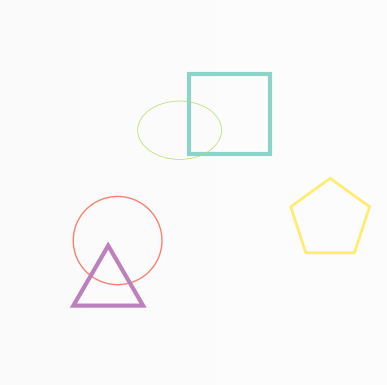[{"shape": "square", "thickness": 3, "radius": 0.52, "center": [0.592, 0.704]}, {"shape": "circle", "thickness": 1, "radius": 0.57, "center": [0.304, 0.375]}, {"shape": "oval", "thickness": 0.5, "radius": 0.54, "center": [0.464, 0.662]}, {"shape": "triangle", "thickness": 3, "radius": 0.52, "center": [0.279, 0.258]}, {"shape": "pentagon", "thickness": 2, "radius": 0.53, "center": [0.852, 0.43]}]